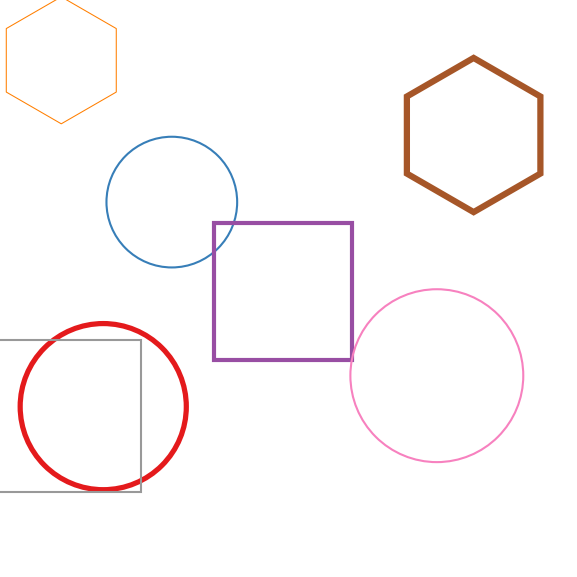[{"shape": "circle", "thickness": 2.5, "radius": 0.72, "center": [0.179, 0.295]}, {"shape": "circle", "thickness": 1, "radius": 0.57, "center": [0.298, 0.649]}, {"shape": "square", "thickness": 2, "radius": 0.6, "center": [0.49, 0.494]}, {"shape": "hexagon", "thickness": 0.5, "radius": 0.55, "center": [0.106, 0.895]}, {"shape": "hexagon", "thickness": 3, "radius": 0.67, "center": [0.82, 0.765]}, {"shape": "circle", "thickness": 1, "radius": 0.75, "center": [0.756, 0.349]}, {"shape": "square", "thickness": 1, "radius": 0.66, "center": [0.112, 0.278]}]